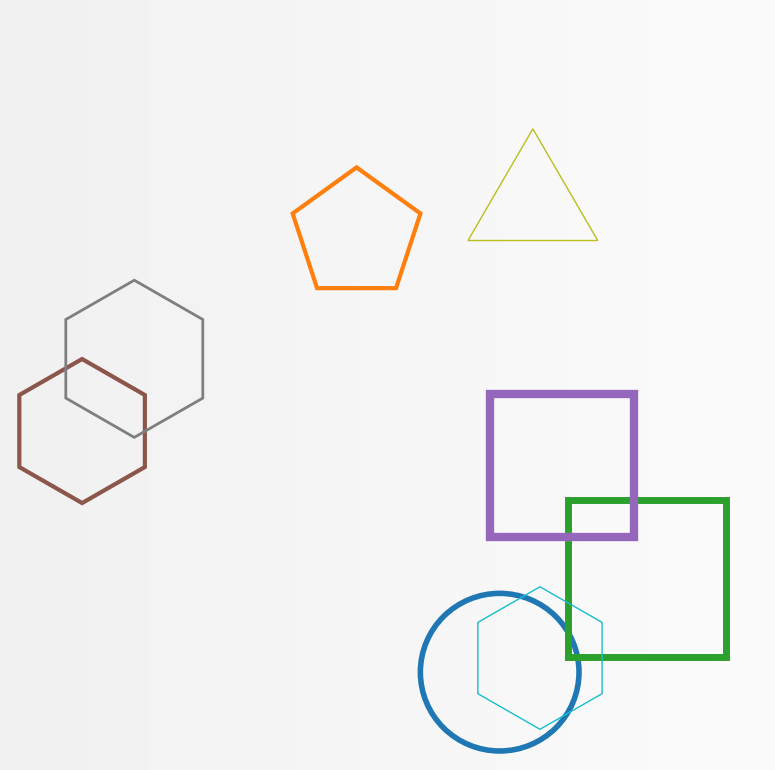[{"shape": "circle", "thickness": 2, "radius": 0.51, "center": [0.645, 0.127]}, {"shape": "pentagon", "thickness": 1.5, "radius": 0.43, "center": [0.46, 0.696]}, {"shape": "square", "thickness": 2.5, "radius": 0.51, "center": [0.835, 0.249]}, {"shape": "square", "thickness": 3, "radius": 0.47, "center": [0.725, 0.395]}, {"shape": "hexagon", "thickness": 1.5, "radius": 0.47, "center": [0.106, 0.44]}, {"shape": "hexagon", "thickness": 1, "radius": 0.51, "center": [0.173, 0.534]}, {"shape": "triangle", "thickness": 0.5, "radius": 0.48, "center": [0.688, 0.736]}, {"shape": "hexagon", "thickness": 0.5, "radius": 0.46, "center": [0.697, 0.145]}]